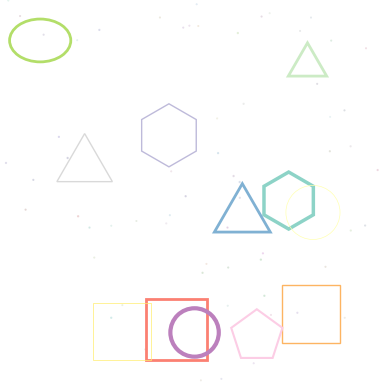[{"shape": "hexagon", "thickness": 2.5, "radius": 0.37, "center": [0.75, 0.479]}, {"shape": "circle", "thickness": 0.5, "radius": 0.35, "center": [0.813, 0.448]}, {"shape": "hexagon", "thickness": 1, "radius": 0.41, "center": [0.439, 0.649]}, {"shape": "square", "thickness": 2, "radius": 0.4, "center": [0.46, 0.145]}, {"shape": "triangle", "thickness": 2, "radius": 0.42, "center": [0.629, 0.439]}, {"shape": "square", "thickness": 1, "radius": 0.37, "center": [0.807, 0.185]}, {"shape": "oval", "thickness": 2, "radius": 0.4, "center": [0.104, 0.895]}, {"shape": "pentagon", "thickness": 1.5, "radius": 0.35, "center": [0.667, 0.127]}, {"shape": "triangle", "thickness": 1, "radius": 0.42, "center": [0.22, 0.57]}, {"shape": "circle", "thickness": 3, "radius": 0.31, "center": [0.505, 0.136]}, {"shape": "triangle", "thickness": 2, "radius": 0.29, "center": [0.799, 0.831]}, {"shape": "square", "thickness": 0.5, "radius": 0.37, "center": [0.317, 0.138]}]